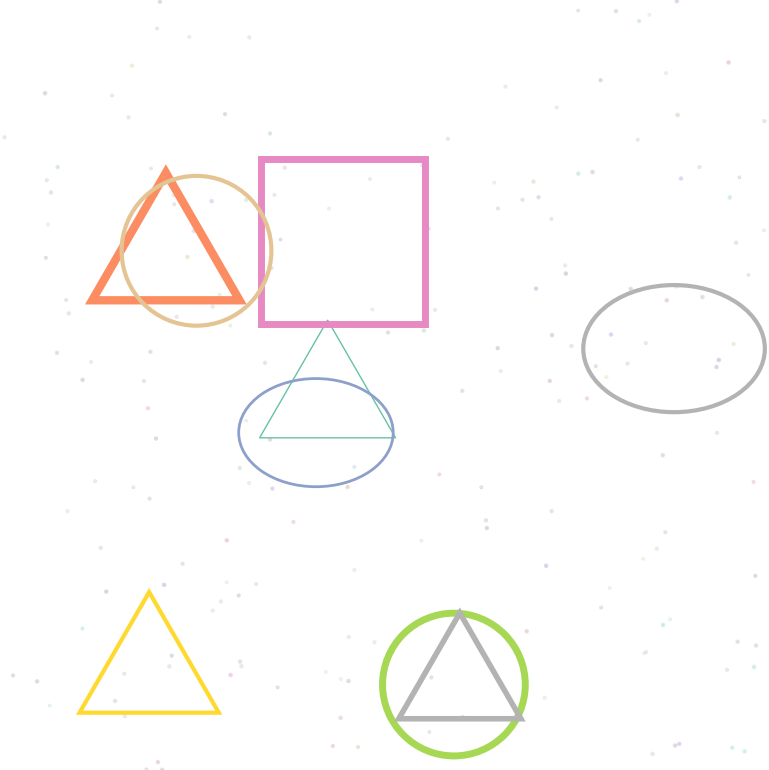[{"shape": "triangle", "thickness": 0.5, "radius": 0.51, "center": [0.425, 0.482]}, {"shape": "triangle", "thickness": 3, "radius": 0.55, "center": [0.215, 0.665]}, {"shape": "oval", "thickness": 1, "radius": 0.5, "center": [0.41, 0.438]}, {"shape": "square", "thickness": 2.5, "radius": 0.53, "center": [0.446, 0.687]}, {"shape": "circle", "thickness": 2.5, "radius": 0.46, "center": [0.59, 0.111]}, {"shape": "triangle", "thickness": 1.5, "radius": 0.52, "center": [0.194, 0.127]}, {"shape": "circle", "thickness": 1.5, "radius": 0.49, "center": [0.255, 0.674]}, {"shape": "oval", "thickness": 1.5, "radius": 0.59, "center": [0.875, 0.547]}, {"shape": "triangle", "thickness": 2, "radius": 0.46, "center": [0.597, 0.112]}]